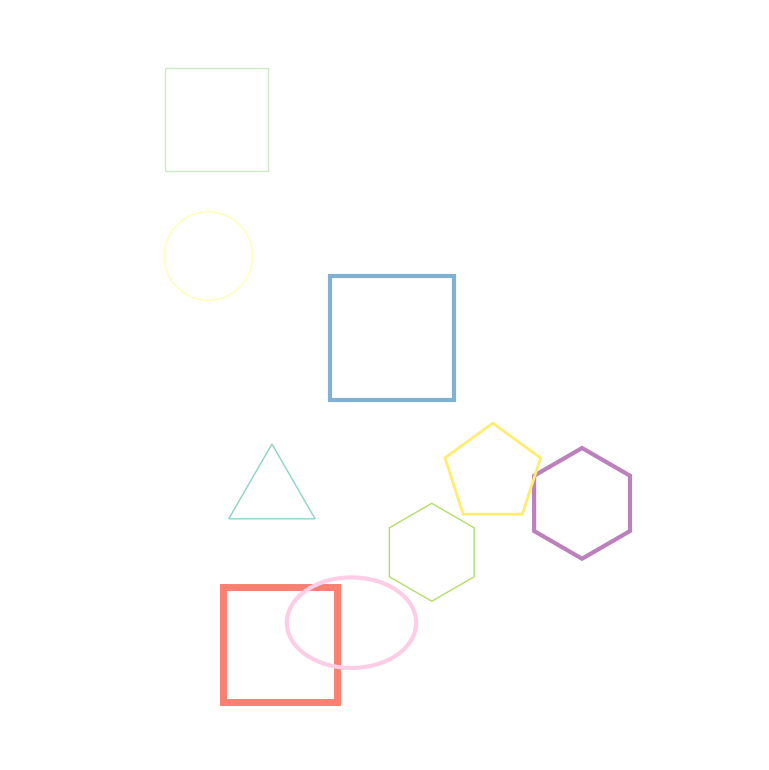[{"shape": "triangle", "thickness": 0.5, "radius": 0.32, "center": [0.353, 0.359]}, {"shape": "circle", "thickness": 0.5, "radius": 0.29, "center": [0.271, 0.667]}, {"shape": "square", "thickness": 2.5, "radius": 0.37, "center": [0.364, 0.163]}, {"shape": "square", "thickness": 1.5, "radius": 0.4, "center": [0.509, 0.561]}, {"shape": "hexagon", "thickness": 0.5, "radius": 0.32, "center": [0.561, 0.283]}, {"shape": "oval", "thickness": 1.5, "radius": 0.42, "center": [0.456, 0.191]}, {"shape": "hexagon", "thickness": 1.5, "radius": 0.36, "center": [0.756, 0.346]}, {"shape": "square", "thickness": 0.5, "radius": 0.33, "center": [0.282, 0.845]}, {"shape": "pentagon", "thickness": 1, "radius": 0.33, "center": [0.64, 0.385]}]